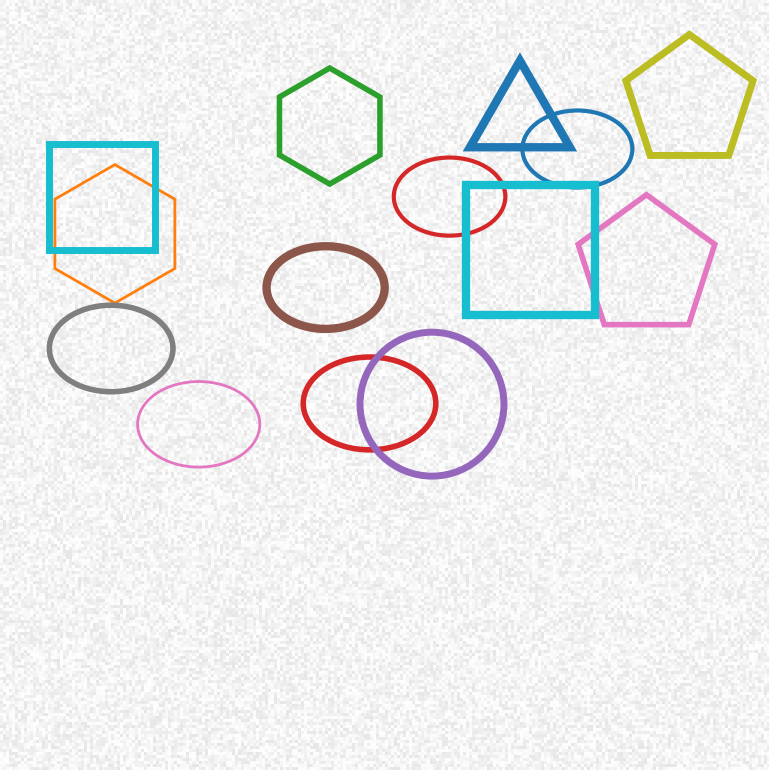[{"shape": "oval", "thickness": 1.5, "radius": 0.36, "center": [0.75, 0.807]}, {"shape": "triangle", "thickness": 3, "radius": 0.37, "center": [0.675, 0.846]}, {"shape": "hexagon", "thickness": 1, "radius": 0.45, "center": [0.149, 0.696]}, {"shape": "hexagon", "thickness": 2, "radius": 0.38, "center": [0.428, 0.836]}, {"shape": "oval", "thickness": 2, "radius": 0.43, "center": [0.48, 0.476]}, {"shape": "oval", "thickness": 1.5, "radius": 0.36, "center": [0.584, 0.745]}, {"shape": "circle", "thickness": 2.5, "radius": 0.47, "center": [0.561, 0.475]}, {"shape": "oval", "thickness": 3, "radius": 0.38, "center": [0.423, 0.627]}, {"shape": "pentagon", "thickness": 2, "radius": 0.47, "center": [0.84, 0.654]}, {"shape": "oval", "thickness": 1, "radius": 0.4, "center": [0.258, 0.449]}, {"shape": "oval", "thickness": 2, "radius": 0.4, "center": [0.144, 0.547]}, {"shape": "pentagon", "thickness": 2.5, "radius": 0.43, "center": [0.895, 0.868]}, {"shape": "square", "thickness": 2.5, "radius": 0.34, "center": [0.132, 0.744]}, {"shape": "square", "thickness": 3, "radius": 0.42, "center": [0.689, 0.675]}]